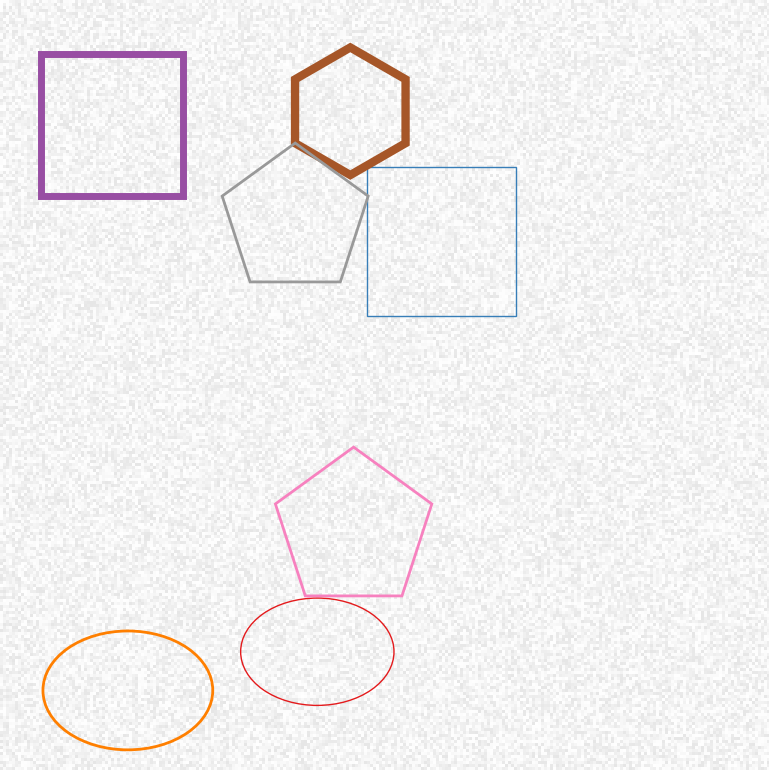[{"shape": "oval", "thickness": 0.5, "radius": 0.5, "center": [0.412, 0.154]}, {"shape": "square", "thickness": 0.5, "radius": 0.48, "center": [0.574, 0.687]}, {"shape": "square", "thickness": 2.5, "radius": 0.46, "center": [0.145, 0.838]}, {"shape": "oval", "thickness": 1, "radius": 0.55, "center": [0.166, 0.103]}, {"shape": "hexagon", "thickness": 3, "radius": 0.41, "center": [0.455, 0.856]}, {"shape": "pentagon", "thickness": 1, "radius": 0.53, "center": [0.459, 0.313]}, {"shape": "pentagon", "thickness": 1, "radius": 0.5, "center": [0.383, 0.715]}]